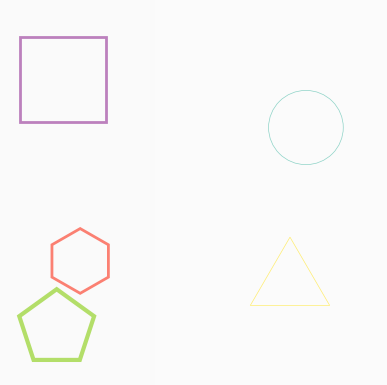[{"shape": "circle", "thickness": 0.5, "radius": 0.48, "center": [0.789, 0.669]}, {"shape": "hexagon", "thickness": 2, "radius": 0.42, "center": [0.207, 0.322]}, {"shape": "pentagon", "thickness": 3, "radius": 0.51, "center": [0.146, 0.147]}, {"shape": "square", "thickness": 2, "radius": 0.56, "center": [0.163, 0.794]}, {"shape": "triangle", "thickness": 0.5, "radius": 0.59, "center": [0.748, 0.266]}]